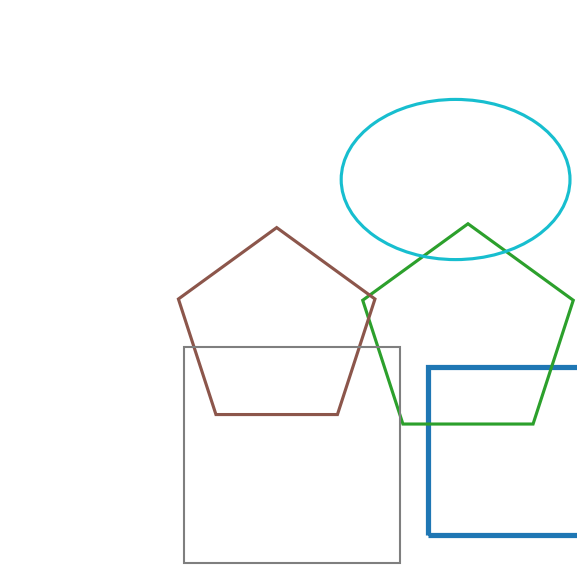[{"shape": "square", "thickness": 2.5, "radius": 0.73, "center": [0.886, 0.218]}, {"shape": "pentagon", "thickness": 1.5, "radius": 0.96, "center": [0.81, 0.42]}, {"shape": "pentagon", "thickness": 1.5, "radius": 0.89, "center": [0.479, 0.426]}, {"shape": "square", "thickness": 1, "radius": 0.93, "center": [0.505, 0.212]}, {"shape": "oval", "thickness": 1.5, "radius": 0.99, "center": [0.789, 0.688]}]